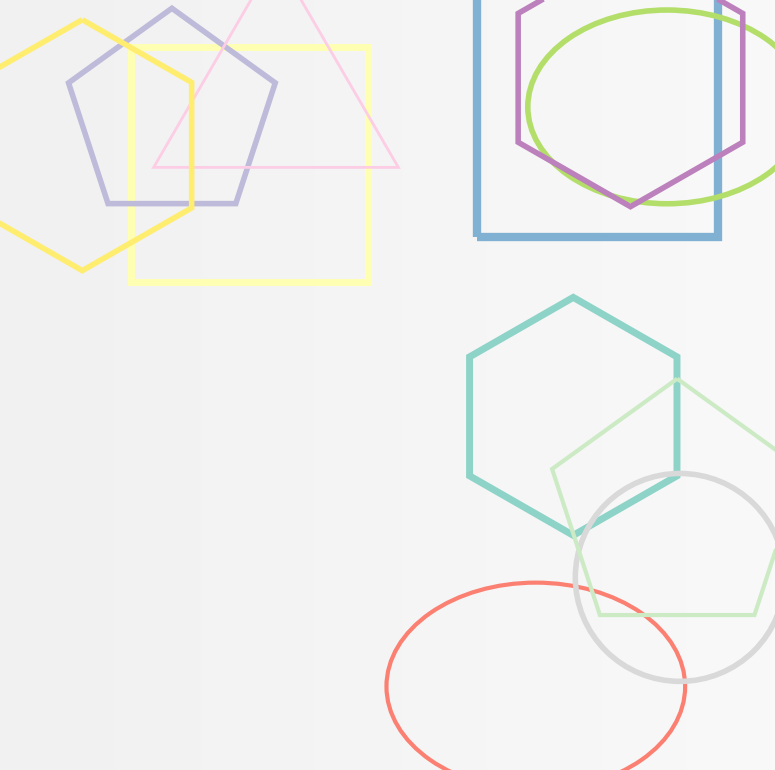[{"shape": "hexagon", "thickness": 2.5, "radius": 0.77, "center": [0.74, 0.459]}, {"shape": "square", "thickness": 2.5, "radius": 0.76, "center": [0.322, 0.786]}, {"shape": "pentagon", "thickness": 2, "radius": 0.7, "center": [0.222, 0.849]}, {"shape": "oval", "thickness": 1.5, "radius": 0.96, "center": [0.691, 0.108]}, {"shape": "square", "thickness": 3, "radius": 0.78, "center": [0.771, 0.847]}, {"shape": "oval", "thickness": 2, "radius": 0.9, "center": [0.861, 0.861]}, {"shape": "triangle", "thickness": 1, "radius": 0.91, "center": [0.356, 0.874]}, {"shape": "circle", "thickness": 2, "radius": 0.67, "center": [0.877, 0.25]}, {"shape": "hexagon", "thickness": 2, "radius": 0.84, "center": [0.813, 0.899]}, {"shape": "pentagon", "thickness": 1.5, "radius": 0.85, "center": [0.874, 0.339]}, {"shape": "hexagon", "thickness": 2, "radius": 0.81, "center": [0.106, 0.811]}]